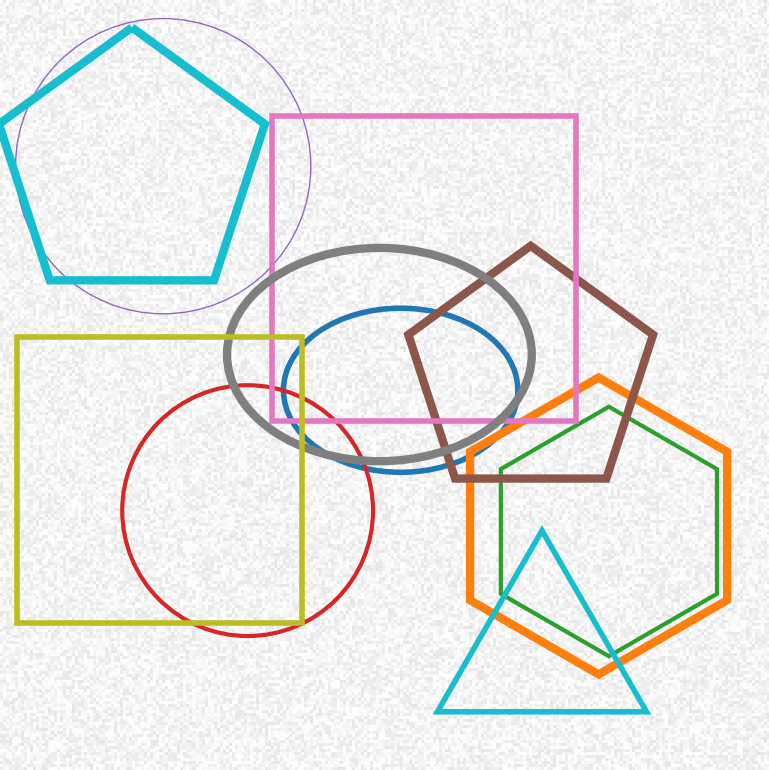[{"shape": "oval", "thickness": 2, "radius": 0.76, "center": [0.52, 0.493]}, {"shape": "hexagon", "thickness": 3, "radius": 0.96, "center": [0.777, 0.317]}, {"shape": "hexagon", "thickness": 1.5, "radius": 0.81, "center": [0.791, 0.31]}, {"shape": "circle", "thickness": 1.5, "radius": 0.81, "center": [0.322, 0.337]}, {"shape": "circle", "thickness": 0.5, "radius": 0.96, "center": [0.212, 0.784]}, {"shape": "pentagon", "thickness": 3, "radius": 0.84, "center": [0.689, 0.514]}, {"shape": "square", "thickness": 2, "radius": 0.99, "center": [0.55, 0.651]}, {"shape": "oval", "thickness": 3, "radius": 0.99, "center": [0.493, 0.54]}, {"shape": "square", "thickness": 2, "radius": 0.93, "center": [0.207, 0.377]}, {"shape": "pentagon", "thickness": 3, "radius": 0.91, "center": [0.171, 0.783]}, {"shape": "triangle", "thickness": 2, "radius": 0.78, "center": [0.704, 0.154]}]